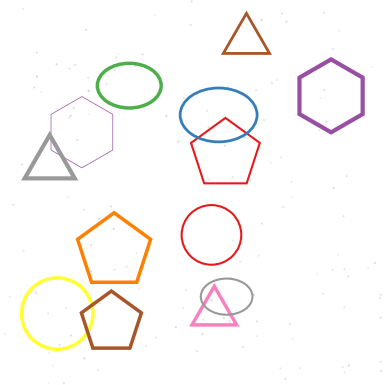[{"shape": "circle", "thickness": 1.5, "radius": 0.39, "center": [0.549, 0.39]}, {"shape": "pentagon", "thickness": 1.5, "radius": 0.47, "center": [0.585, 0.6]}, {"shape": "oval", "thickness": 2, "radius": 0.5, "center": [0.568, 0.701]}, {"shape": "oval", "thickness": 2.5, "radius": 0.41, "center": [0.336, 0.778]}, {"shape": "hexagon", "thickness": 0.5, "radius": 0.46, "center": [0.213, 0.657]}, {"shape": "hexagon", "thickness": 3, "radius": 0.47, "center": [0.86, 0.751]}, {"shape": "pentagon", "thickness": 2.5, "radius": 0.5, "center": [0.296, 0.348]}, {"shape": "circle", "thickness": 2.5, "radius": 0.46, "center": [0.149, 0.186]}, {"shape": "pentagon", "thickness": 2.5, "radius": 0.41, "center": [0.289, 0.162]}, {"shape": "triangle", "thickness": 2, "radius": 0.35, "center": [0.64, 0.896]}, {"shape": "triangle", "thickness": 2.5, "radius": 0.33, "center": [0.557, 0.19]}, {"shape": "triangle", "thickness": 3, "radius": 0.38, "center": [0.129, 0.574]}, {"shape": "oval", "thickness": 1.5, "radius": 0.34, "center": [0.589, 0.229]}]